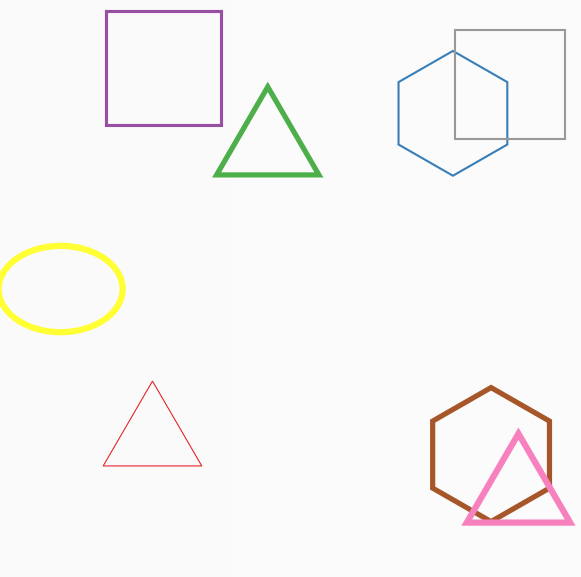[{"shape": "triangle", "thickness": 0.5, "radius": 0.49, "center": [0.262, 0.241]}, {"shape": "hexagon", "thickness": 1, "radius": 0.54, "center": [0.779, 0.803]}, {"shape": "triangle", "thickness": 2.5, "radius": 0.51, "center": [0.461, 0.747]}, {"shape": "square", "thickness": 1.5, "radius": 0.49, "center": [0.282, 0.881]}, {"shape": "oval", "thickness": 3, "radius": 0.53, "center": [0.104, 0.499]}, {"shape": "hexagon", "thickness": 2.5, "radius": 0.58, "center": [0.845, 0.212]}, {"shape": "triangle", "thickness": 3, "radius": 0.51, "center": [0.892, 0.146]}, {"shape": "square", "thickness": 1, "radius": 0.47, "center": [0.877, 0.853]}]